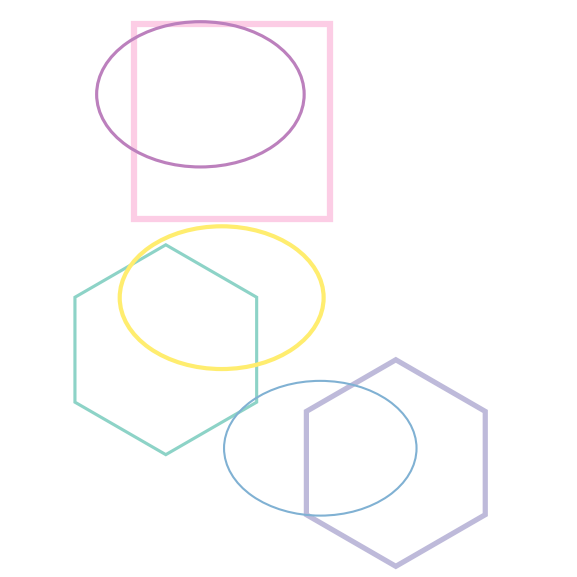[{"shape": "hexagon", "thickness": 1.5, "radius": 0.91, "center": [0.287, 0.394]}, {"shape": "hexagon", "thickness": 2.5, "radius": 0.89, "center": [0.685, 0.197]}, {"shape": "oval", "thickness": 1, "radius": 0.83, "center": [0.555, 0.223]}, {"shape": "square", "thickness": 3, "radius": 0.85, "center": [0.402, 0.789]}, {"shape": "oval", "thickness": 1.5, "radius": 0.9, "center": [0.347, 0.836]}, {"shape": "oval", "thickness": 2, "radius": 0.88, "center": [0.384, 0.484]}]